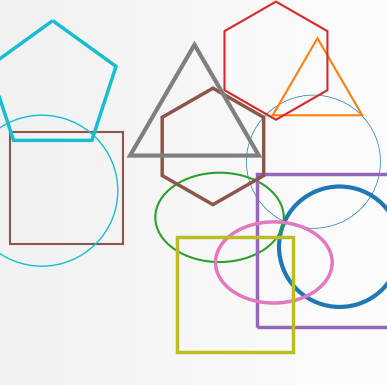[{"shape": "circle", "thickness": 3, "radius": 0.78, "center": [0.876, 0.359]}, {"shape": "circle", "thickness": 0.5, "radius": 0.86, "center": [0.809, 0.58]}, {"shape": "triangle", "thickness": 1.5, "radius": 0.67, "center": [0.819, 0.767]}, {"shape": "oval", "thickness": 1.5, "radius": 0.83, "center": [0.567, 0.435]}, {"shape": "hexagon", "thickness": 1.5, "radius": 0.77, "center": [0.712, 0.842]}, {"shape": "square", "thickness": 2.5, "radius": 0.99, "center": [0.862, 0.348]}, {"shape": "square", "thickness": 1.5, "radius": 0.73, "center": [0.173, 0.511]}, {"shape": "hexagon", "thickness": 2.5, "radius": 0.76, "center": [0.55, 0.62]}, {"shape": "oval", "thickness": 2.5, "radius": 0.75, "center": [0.707, 0.318]}, {"shape": "triangle", "thickness": 3, "radius": 0.96, "center": [0.502, 0.692]}, {"shape": "square", "thickness": 2.5, "radius": 0.75, "center": [0.607, 0.235]}, {"shape": "circle", "thickness": 1, "radius": 0.98, "center": [0.108, 0.505]}, {"shape": "pentagon", "thickness": 2.5, "radius": 0.86, "center": [0.136, 0.774]}]